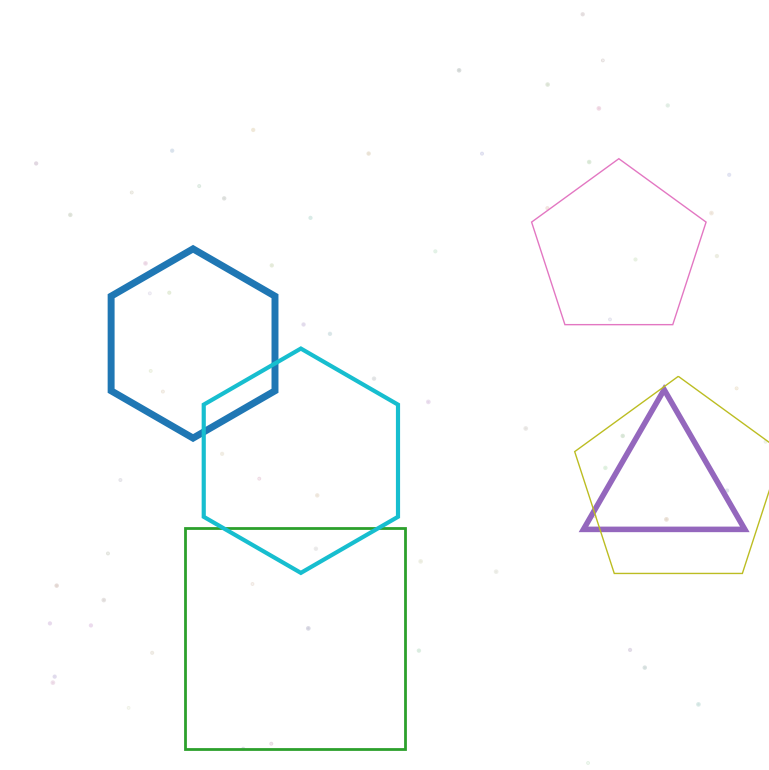[{"shape": "hexagon", "thickness": 2.5, "radius": 0.61, "center": [0.251, 0.554]}, {"shape": "square", "thickness": 1, "radius": 0.72, "center": [0.383, 0.171]}, {"shape": "triangle", "thickness": 2, "radius": 0.6, "center": [0.863, 0.373]}, {"shape": "pentagon", "thickness": 0.5, "radius": 0.6, "center": [0.804, 0.675]}, {"shape": "pentagon", "thickness": 0.5, "radius": 0.71, "center": [0.881, 0.37]}, {"shape": "hexagon", "thickness": 1.5, "radius": 0.73, "center": [0.391, 0.402]}]